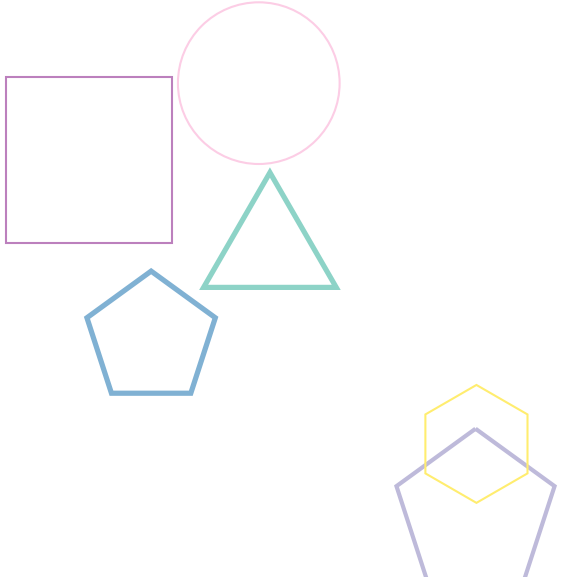[{"shape": "triangle", "thickness": 2.5, "radius": 0.66, "center": [0.467, 0.568]}, {"shape": "pentagon", "thickness": 2, "radius": 0.72, "center": [0.823, 0.113]}, {"shape": "pentagon", "thickness": 2.5, "radius": 0.58, "center": [0.262, 0.413]}, {"shape": "circle", "thickness": 1, "radius": 0.7, "center": [0.448, 0.855]}, {"shape": "square", "thickness": 1, "radius": 0.72, "center": [0.155, 0.722]}, {"shape": "hexagon", "thickness": 1, "radius": 0.51, "center": [0.825, 0.23]}]